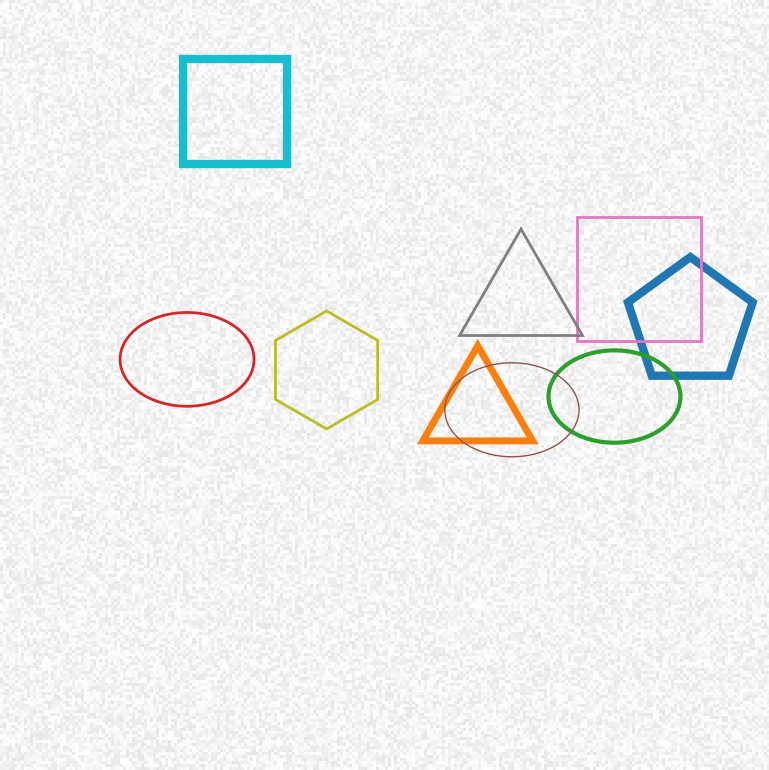[{"shape": "pentagon", "thickness": 3, "radius": 0.43, "center": [0.897, 0.581]}, {"shape": "triangle", "thickness": 2.5, "radius": 0.41, "center": [0.62, 0.469]}, {"shape": "oval", "thickness": 1.5, "radius": 0.43, "center": [0.798, 0.485]}, {"shape": "oval", "thickness": 1, "radius": 0.44, "center": [0.243, 0.533]}, {"shape": "oval", "thickness": 0.5, "radius": 0.44, "center": [0.665, 0.468]}, {"shape": "square", "thickness": 1, "radius": 0.4, "center": [0.829, 0.638]}, {"shape": "triangle", "thickness": 1, "radius": 0.46, "center": [0.677, 0.61]}, {"shape": "hexagon", "thickness": 1, "radius": 0.38, "center": [0.424, 0.52]}, {"shape": "square", "thickness": 3, "radius": 0.34, "center": [0.306, 0.855]}]